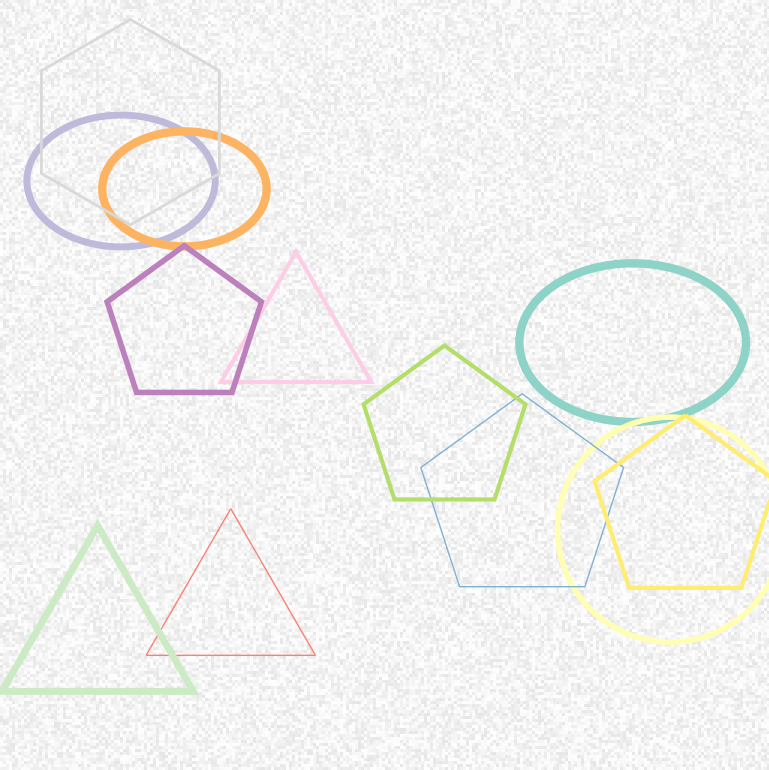[{"shape": "oval", "thickness": 3, "radius": 0.74, "center": [0.822, 0.555]}, {"shape": "circle", "thickness": 2, "radius": 0.73, "center": [0.87, 0.312]}, {"shape": "oval", "thickness": 2.5, "radius": 0.61, "center": [0.157, 0.765]}, {"shape": "triangle", "thickness": 0.5, "radius": 0.63, "center": [0.3, 0.212]}, {"shape": "pentagon", "thickness": 0.5, "radius": 0.69, "center": [0.678, 0.35]}, {"shape": "oval", "thickness": 3, "radius": 0.53, "center": [0.24, 0.755]}, {"shape": "pentagon", "thickness": 1.5, "radius": 0.55, "center": [0.577, 0.441]}, {"shape": "triangle", "thickness": 1.5, "radius": 0.56, "center": [0.385, 0.56]}, {"shape": "hexagon", "thickness": 1, "radius": 0.67, "center": [0.169, 0.841]}, {"shape": "pentagon", "thickness": 2, "radius": 0.53, "center": [0.239, 0.576]}, {"shape": "triangle", "thickness": 2.5, "radius": 0.72, "center": [0.127, 0.174]}, {"shape": "pentagon", "thickness": 1.5, "radius": 0.62, "center": [0.89, 0.337]}]